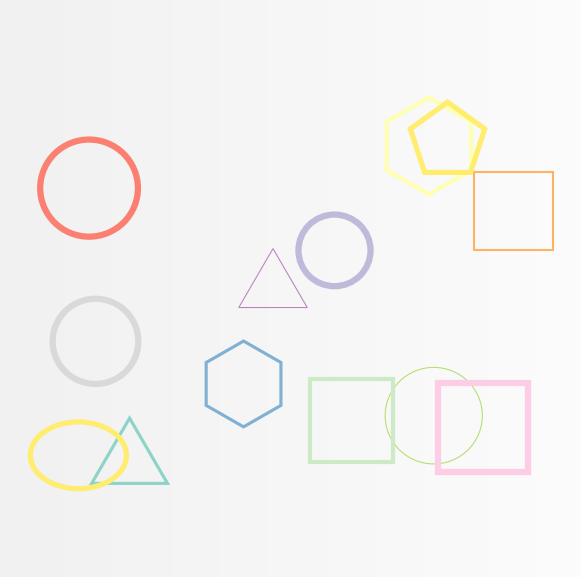[{"shape": "triangle", "thickness": 1.5, "radius": 0.38, "center": [0.223, 0.2]}, {"shape": "hexagon", "thickness": 2, "radius": 0.42, "center": [0.738, 0.746]}, {"shape": "circle", "thickness": 3, "radius": 0.31, "center": [0.575, 0.566]}, {"shape": "circle", "thickness": 3, "radius": 0.42, "center": [0.153, 0.673]}, {"shape": "hexagon", "thickness": 1.5, "radius": 0.37, "center": [0.419, 0.334]}, {"shape": "square", "thickness": 1, "radius": 0.34, "center": [0.884, 0.634]}, {"shape": "circle", "thickness": 0.5, "radius": 0.42, "center": [0.746, 0.279]}, {"shape": "square", "thickness": 3, "radius": 0.39, "center": [0.831, 0.259]}, {"shape": "circle", "thickness": 3, "radius": 0.37, "center": [0.164, 0.408]}, {"shape": "triangle", "thickness": 0.5, "radius": 0.34, "center": [0.47, 0.501]}, {"shape": "square", "thickness": 2, "radius": 0.36, "center": [0.605, 0.272]}, {"shape": "oval", "thickness": 2.5, "radius": 0.41, "center": [0.135, 0.211]}, {"shape": "pentagon", "thickness": 2.5, "radius": 0.34, "center": [0.77, 0.755]}]